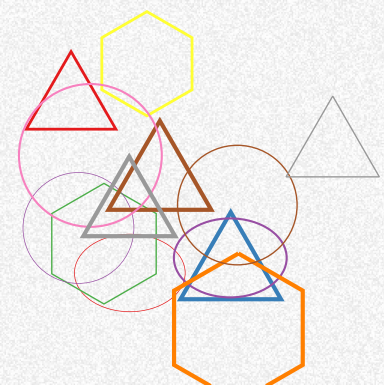[{"shape": "triangle", "thickness": 2, "radius": 0.67, "center": [0.185, 0.732]}, {"shape": "oval", "thickness": 0.5, "radius": 0.72, "center": [0.337, 0.291]}, {"shape": "triangle", "thickness": 3, "radius": 0.75, "center": [0.599, 0.298]}, {"shape": "hexagon", "thickness": 1, "radius": 0.78, "center": [0.27, 0.367]}, {"shape": "oval", "thickness": 1.5, "radius": 0.73, "center": [0.598, 0.33]}, {"shape": "circle", "thickness": 0.5, "radius": 0.72, "center": [0.204, 0.408]}, {"shape": "hexagon", "thickness": 3, "radius": 0.96, "center": [0.619, 0.149]}, {"shape": "hexagon", "thickness": 2, "radius": 0.68, "center": [0.382, 0.835]}, {"shape": "triangle", "thickness": 3, "radius": 0.77, "center": [0.415, 0.532]}, {"shape": "circle", "thickness": 1, "radius": 0.78, "center": [0.616, 0.467]}, {"shape": "circle", "thickness": 1.5, "radius": 0.93, "center": [0.235, 0.596]}, {"shape": "triangle", "thickness": 3, "radius": 0.69, "center": [0.336, 0.455]}, {"shape": "triangle", "thickness": 1, "radius": 0.7, "center": [0.864, 0.611]}]